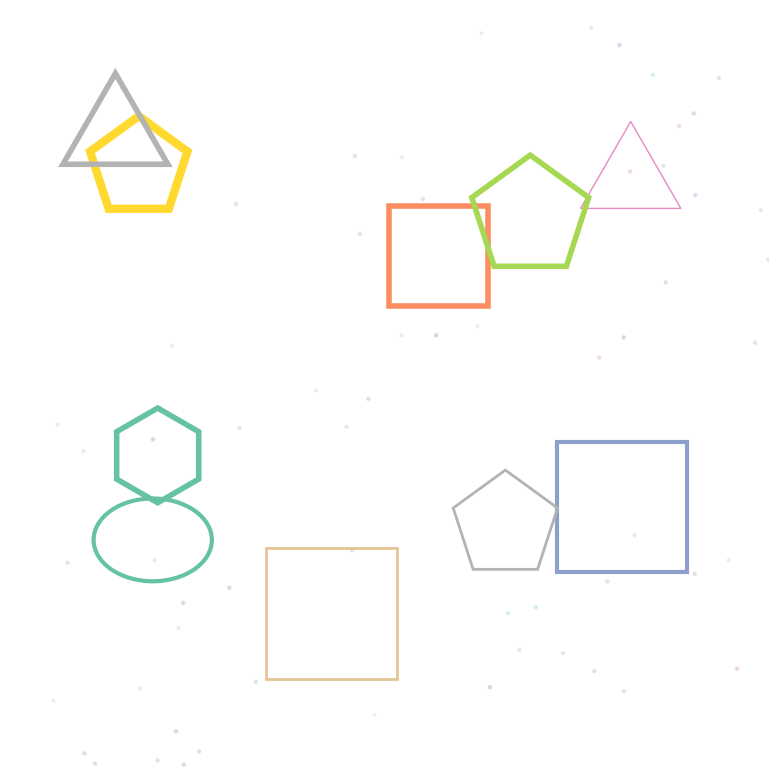[{"shape": "oval", "thickness": 1.5, "radius": 0.38, "center": [0.198, 0.299]}, {"shape": "hexagon", "thickness": 2, "radius": 0.31, "center": [0.205, 0.409]}, {"shape": "square", "thickness": 2, "radius": 0.32, "center": [0.57, 0.667]}, {"shape": "square", "thickness": 1.5, "radius": 0.42, "center": [0.807, 0.342]}, {"shape": "triangle", "thickness": 0.5, "radius": 0.38, "center": [0.819, 0.767]}, {"shape": "pentagon", "thickness": 2, "radius": 0.4, "center": [0.689, 0.719]}, {"shape": "pentagon", "thickness": 3, "radius": 0.33, "center": [0.18, 0.783]}, {"shape": "square", "thickness": 1, "radius": 0.42, "center": [0.431, 0.204]}, {"shape": "triangle", "thickness": 2, "radius": 0.39, "center": [0.15, 0.826]}, {"shape": "pentagon", "thickness": 1, "radius": 0.36, "center": [0.656, 0.318]}]